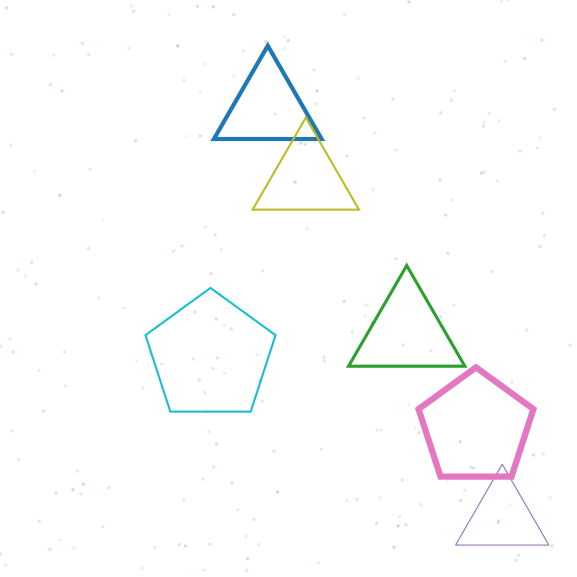[{"shape": "triangle", "thickness": 2, "radius": 0.54, "center": [0.464, 0.812]}, {"shape": "triangle", "thickness": 1.5, "radius": 0.58, "center": [0.704, 0.423]}, {"shape": "triangle", "thickness": 0.5, "radius": 0.47, "center": [0.87, 0.102]}, {"shape": "pentagon", "thickness": 3, "radius": 0.52, "center": [0.824, 0.258]}, {"shape": "triangle", "thickness": 1, "radius": 0.53, "center": [0.53, 0.689]}, {"shape": "pentagon", "thickness": 1, "radius": 0.59, "center": [0.365, 0.382]}]